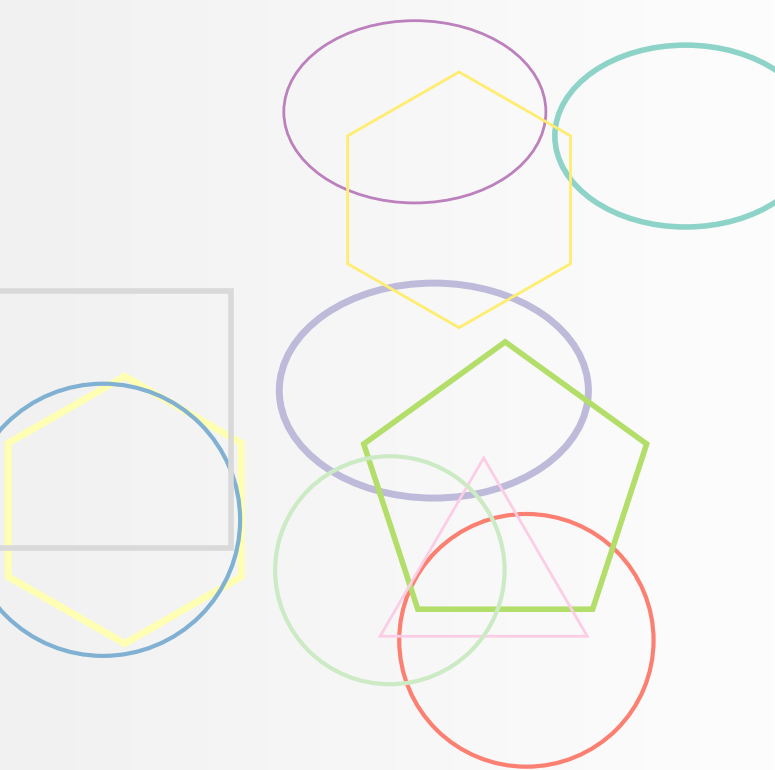[{"shape": "oval", "thickness": 2, "radius": 0.84, "center": [0.885, 0.823]}, {"shape": "hexagon", "thickness": 2.5, "radius": 0.87, "center": [0.161, 0.338]}, {"shape": "oval", "thickness": 2.5, "radius": 1.0, "center": [0.56, 0.493]}, {"shape": "circle", "thickness": 1.5, "radius": 0.82, "center": [0.679, 0.168]}, {"shape": "circle", "thickness": 1.5, "radius": 0.88, "center": [0.133, 0.325]}, {"shape": "pentagon", "thickness": 2, "radius": 0.96, "center": [0.652, 0.364]}, {"shape": "triangle", "thickness": 1, "radius": 0.77, "center": [0.624, 0.251]}, {"shape": "square", "thickness": 2, "radius": 0.83, "center": [0.131, 0.455]}, {"shape": "oval", "thickness": 1, "radius": 0.85, "center": [0.535, 0.855]}, {"shape": "circle", "thickness": 1.5, "radius": 0.74, "center": [0.503, 0.259]}, {"shape": "hexagon", "thickness": 1, "radius": 0.83, "center": [0.592, 0.741]}]